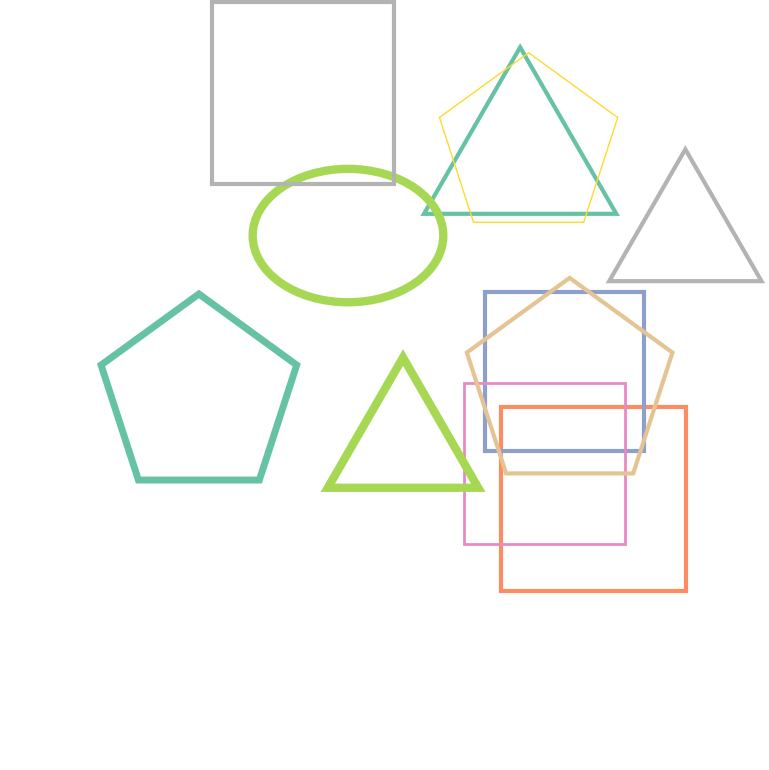[{"shape": "pentagon", "thickness": 2.5, "radius": 0.67, "center": [0.258, 0.485]}, {"shape": "triangle", "thickness": 1.5, "radius": 0.72, "center": [0.676, 0.794]}, {"shape": "square", "thickness": 1.5, "radius": 0.6, "center": [0.771, 0.352]}, {"shape": "square", "thickness": 1.5, "radius": 0.52, "center": [0.733, 0.517]}, {"shape": "square", "thickness": 1, "radius": 0.52, "center": [0.707, 0.398]}, {"shape": "triangle", "thickness": 3, "radius": 0.56, "center": [0.523, 0.423]}, {"shape": "oval", "thickness": 3, "radius": 0.62, "center": [0.452, 0.694]}, {"shape": "pentagon", "thickness": 0.5, "radius": 0.61, "center": [0.686, 0.81]}, {"shape": "pentagon", "thickness": 1.5, "radius": 0.7, "center": [0.74, 0.499]}, {"shape": "triangle", "thickness": 1.5, "radius": 0.57, "center": [0.89, 0.692]}, {"shape": "square", "thickness": 1.5, "radius": 0.59, "center": [0.394, 0.879]}]